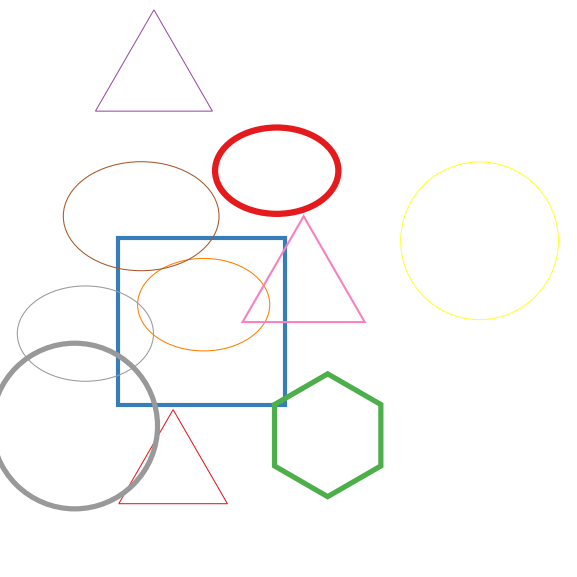[{"shape": "triangle", "thickness": 0.5, "radius": 0.54, "center": [0.3, 0.181]}, {"shape": "oval", "thickness": 3, "radius": 0.53, "center": [0.479, 0.704]}, {"shape": "square", "thickness": 2, "radius": 0.72, "center": [0.349, 0.443]}, {"shape": "hexagon", "thickness": 2.5, "radius": 0.53, "center": [0.567, 0.245]}, {"shape": "triangle", "thickness": 0.5, "radius": 0.58, "center": [0.267, 0.865]}, {"shape": "oval", "thickness": 0.5, "radius": 0.57, "center": [0.353, 0.472]}, {"shape": "circle", "thickness": 0.5, "radius": 0.68, "center": [0.83, 0.582]}, {"shape": "oval", "thickness": 0.5, "radius": 0.67, "center": [0.244, 0.625]}, {"shape": "triangle", "thickness": 1, "radius": 0.61, "center": [0.526, 0.502]}, {"shape": "circle", "thickness": 2.5, "radius": 0.72, "center": [0.129, 0.261]}, {"shape": "oval", "thickness": 0.5, "radius": 0.59, "center": [0.148, 0.421]}]